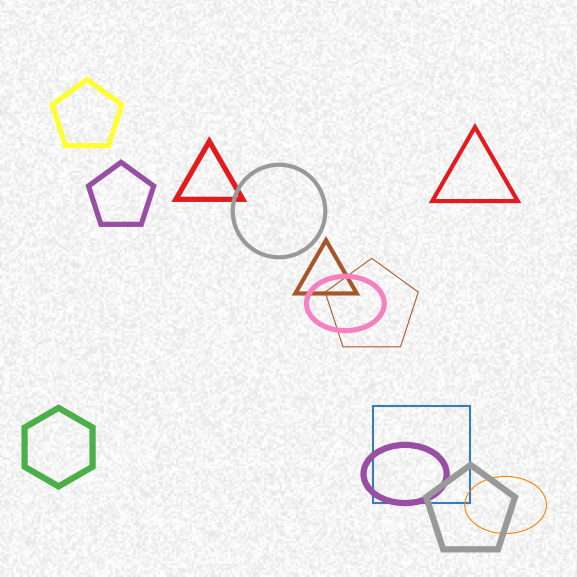[{"shape": "triangle", "thickness": 2, "radius": 0.43, "center": [0.822, 0.694]}, {"shape": "triangle", "thickness": 2.5, "radius": 0.33, "center": [0.362, 0.687]}, {"shape": "square", "thickness": 1, "radius": 0.42, "center": [0.73, 0.212]}, {"shape": "hexagon", "thickness": 3, "radius": 0.34, "center": [0.101, 0.225]}, {"shape": "oval", "thickness": 3, "radius": 0.36, "center": [0.701, 0.178]}, {"shape": "pentagon", "thickness": 2.5, "radius": 0.3, "center": [0.21, 0.659]}, {"shape": "oval", "thickness": 0.5, "radius": 0.35, "center": [0.876, 0.125]}, {"shape": "pentagon", "thickness": 2.5, "radius": 0.32, "center": [0.151, 0.798]}, {"shape": "pentagon", "thickness": 0.5, "radius": 0.42, "center": [0.644, 0.467]}, {"shape": "triangle", "thickness": 2, "radius": 0.31, "center": [0.565, 0.522]}, {"shape": "oval", "thickness": 2.5, "radius": 0.34, "center": [0.598, 0.474]}, {"shape": "circle", "thickness": 2, "radius": 0.4, "center": [0.483, 0.634]}, {"shape": "pentagon", "thickness": 3, "radius": 0.4, "center": [0.815, 0.113]}]